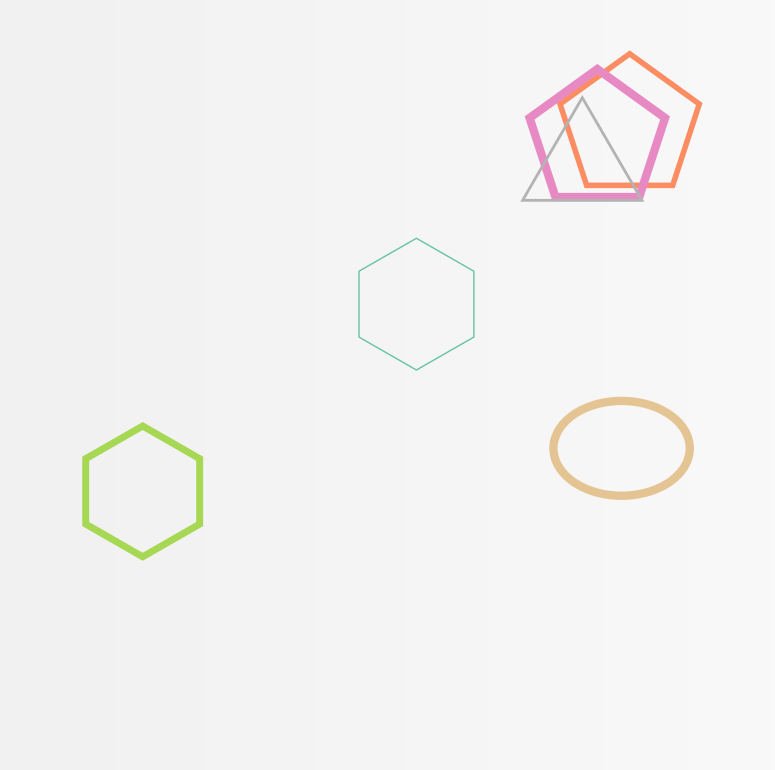[{"shape": "hexagon", "thickness": 0.5, "radius": 0.43, "center": [0.537, 0.605]}, {"shape": "pentagon", "thickness": 2, "radius": 0.47, "center": [0.812, 0.836]}, {"shape": "pentagon", "thickness": 3, "radius": 0.46, "center": [0.771, 0.818]}, {"shape": "hexagon", "thickness": 2.5, "radius": 0.42, "center": [0.184, 0.362]}, {"shape": "oval", "thickness": 3, "radius": 0.44, "center": [0.802, 0.418]}, {"shape": "triangle", "thickness": 1, "radius": 0.44, "center": [0.751, 0.784]}]